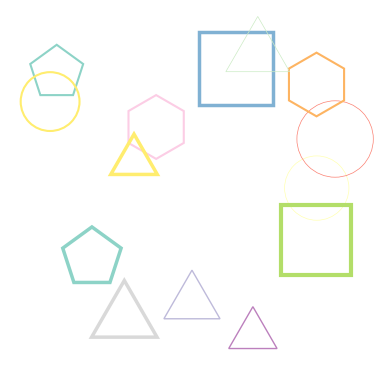[{"shape": "pentagon", "thickness": 1.5, "radius": 0.36, "center": [0.147, 0.811]}, {"shape": "pentagon", "thickness": 2.5, "radius": 0.4, "center": [0.239, 0.331]}, {"shape": "circle", "thickness": 0.5, "radius": 0.42, "center": [0.823, 0.511]}, {"shape": "triangle", "thickness": 1, "radius": 0.42, "center": [0.499, 0.214]}, {"shape": "circle", "thickness": 0.5, "radius": 0.5, "center": [0.87, 0.639]}, {"shape": "square", "thickness": 2.5, "radius": 0.48, "center": [0.612, 0.822]}, {"shape": "hexagon", "thickness": 1.5, "radius": 0.41, "center": [0.822, 0.781]}, {"shape": "square", "thickness": 3, "radius": 0.45, "center": [0.821, 0.377]}, {"shape": "hexagon", "thickness": 1.5, "radius": 0.41, "center": [0.406, 0.67]}, {"shape": "triangle", "thickness": 2.5, "radius": 0.49, "center": [0.323, 0.173]}, {"shape": "triangle", "thickness": 1, "radius": 0.36, "center": [0.657, 0.131]}, {"shape": "triangle", "thickness": 0.5, "radius": 0.48, "center": [0.669, 0.862]}, {"shape": "circle", "thickness": 1.5, "radius": 0.38, "center": [0.13, 0.736]}, {"shape": "triangle", "thickness": 2.5, "radius": 0.35, "center": [0.348, 0.582]}]